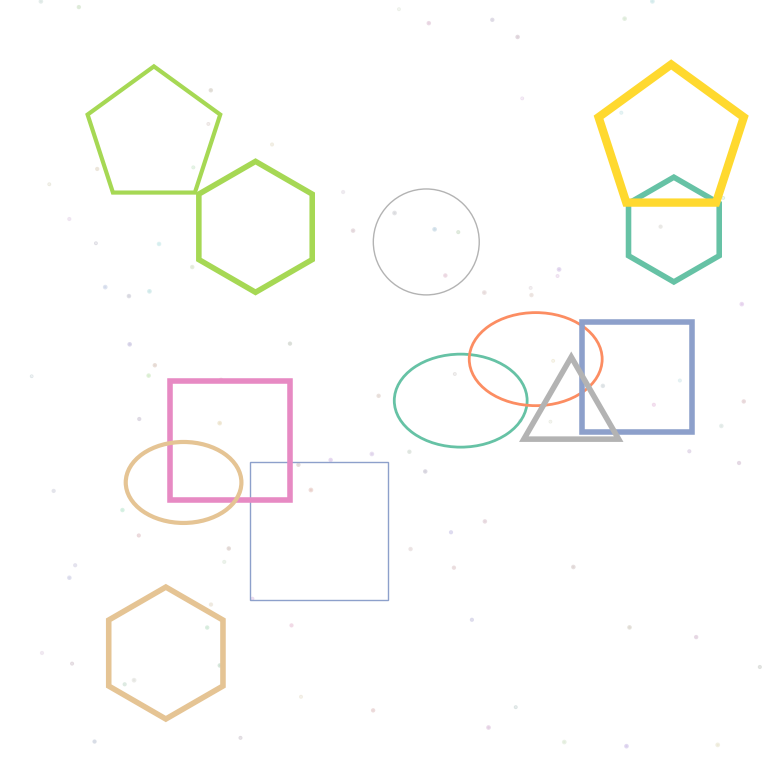[{"shape": "hexagon", "thickness": 2, "radius": 0.34, "center": [0.875, 0.702]}, {"shape": "oval", "thickness": 1, "radius": 0.43, "center": [0.598, 0.48]}, {"shape": "oval", "thickness": 1, "radius": 0.43, "center": [0.696, 0.534]}, {"shape": "square", "thickness": 0.5, "radius": 0.45, "center": [0.414, 0.31]}, {"shape": "square", "thickness": 2, "radius": 0.36, "center": [0.827, 0.511]}, {"shape": "square", "thickness": 2, "radius": 0.39, "center": [0.298, 0.428]}, {"shape": "hexagon", "thickness": 2, "radius": 0.43, "center": [0.332, 0.705]}, {"shape": "pentagon", "thickness": 1.5, "radius": 0.45, "center": [0.2, 0.823]}, {"shape": "pentagon", "thickness": 3, "radius": 0.5, "center": [0.872, 0.817]}, {"shape": "oval", "thickness": 1.5, "radius": 0.38, "center": [0.238, 0.373]}, {"shape": "hexagon", "thickness": 2, "radius": 0.43, "center": [0.215, 0.152]}, {"shape": "circle", "thickness": 0.5, "radius": 0.34, "center": [0.554, 0.686]}, {"shape": "triangle", "thickness": 2, "radius": 0.36, "center": [0.742, 0.465]}]